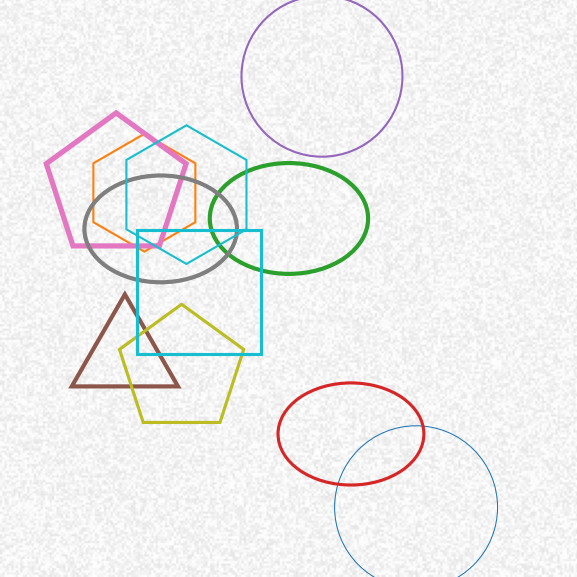[{"shape": "circle", "thickness": 0.5, "radius": 0.71, "center": [0.72, 0.121]}, {"shape": "hexagon", "thickness": 1, "radius": 0.51, "center": [0.25, 0.665]}, {"shape": "oval", "thickness": 2, "radius": 0.69, "center": [0.5, 0.621]}, {"shape": "oval", "thickness": 1.5, "radius": 0.63, "center": [0.608, 0.248]}, {"shape": "circle", "thickness": 1, "radius": 0.7, "center": [0.558, 0.867]}, {"shape": "triangle", "thickness": 2, "radius": 0.53, "center": [0.216, 0.383]}, {"shape": "pentagon", "thickness": 2.5, "radius": 0.64, "center": [0.201, 0.676]}, {"shape": "oval", "thickness": 2, "radius": 0.66, "center": [0.278, 0.603]}, {"shape": "pentagon", "thickness": 1.5, "radius": 0.57, "center": [0.314, 0.359]}, {"shape": "hexagon", "thickness": 1, "radius": 0.6, "center": [0.323, 0.662]}, {"shape": "square", "thickness": 1.5, "radius": 0.54, "center": [0.345, 0.494]}]